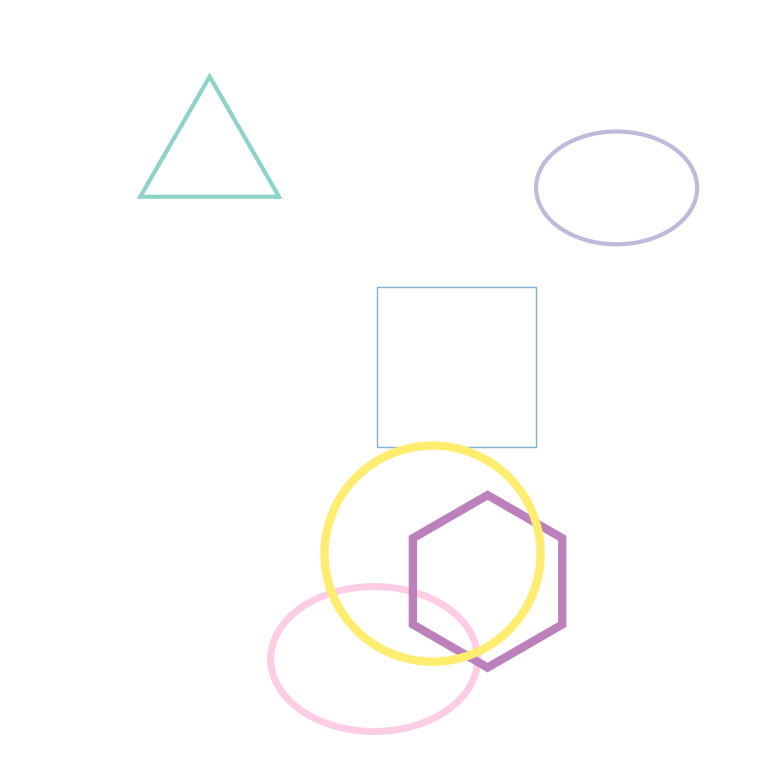[{"shape": "triangle", "thickness": 1.5, "radius": 0.52, "center": [0.272, 0.797]}, {"shape": "oval", "thickness": 1.5, "radius": 0.52, "center": [0.801, 0.756]}, {"shape": "square", "thickness": 0.5, "radius": 0.52, "center": [0.593, 0.523]}, {"shape": "oval", "thickness": 2.5, "radius": 0.67, "center": [0.486, 0.144]}, {"shape": "hexagon", "thickness": 3, "radius": 0.56, "center": [0.633, 0.245]}, {"shape": "circle", "thickness": 3, "radius": 0.7, "center": [0.562, 0.281]}]